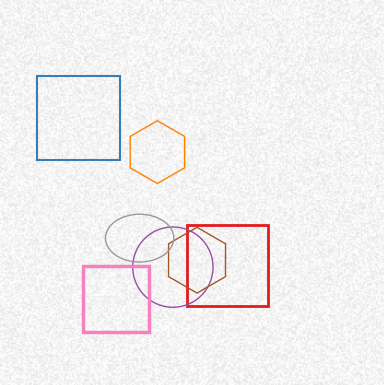[{"shape": "square", "thickness": 2, "radius": 0.53, "center": [0.59, 0.311]}, {"shape": "square", "thickness": 1.5, "radius": 0.54, "center": [0.203, 0.694]}, {"shape": "circle", "thickness": 1, "radius": 0.52, "center": [0.449, 0.306]}, {"shape": "hexagon", "thickness": 1, "radius": 0.41, "center": [0.409, 0.605]}, {"shape": "hexagon", "thickness": 1, "radius": 0.43, "center": [0.512, 0.324]}, {"shape": "square", "thickness": 2.5, "radius": 0.42, "center": [0.302, 0.223]}, {"shape": "oval", "thickness": 1, "radius": 0.44, "center": [0.363, 0.381]}]